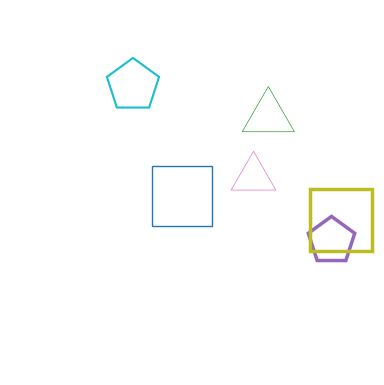[{"shape": "square", "thickness": 1, "radius": 0.39, "center": [0.473, 0.491]}, {"shape": "triangle", "thickness": 0.5, "radius": 0.39, "center": [0.697, 0.697]}, {"shape": "pentagon", "thickness": 2.5, "radius": 0.32, "center": [0.861, 0.375]}, {"shape": "triangle", "thickness": 0.5, "radius": 0.34, "center": [0.658, 0.54]}, {"shape": "square", "thickness": 2.5, "radius": 0.41, "center": [0.885, 0.428]}, {"shape": "pentagon", "thickness": 1.5, "radius": 0.36, "center": [0.345, 0.778]}]